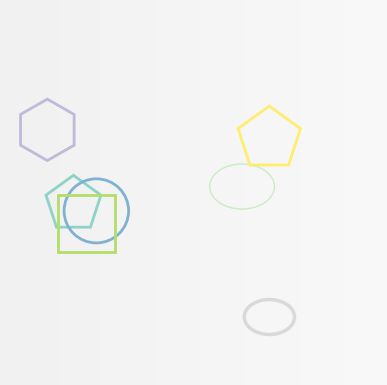[{"shape": "pentagon", "thickness": 2, "radius": 0.37, "center": [0.19, 0.47]}, {"shape": "hexagon", "thickness": 2, "radius": 0.4, "center": [0.122, 0.663]}, {"shape": "circle", "thickness": 2, "radius": 0.42, "center": [0.249, 0.452]}, {"shape": "square", "thickness": 2, "radius": 0.37, "center": [0.222, 0.42]}, {"shape": "oval", "thickness": 2.5, "radius": 0.32, "center": [0.695, 0.177]}, {"shape": "oval", "thickness": 1, "radius": 0.42, "center": [0.625, 0.516]}, {"shape": "pentagon", "thickness": 2, "radius": 0.42, "center": [0.695, 0.64]}]